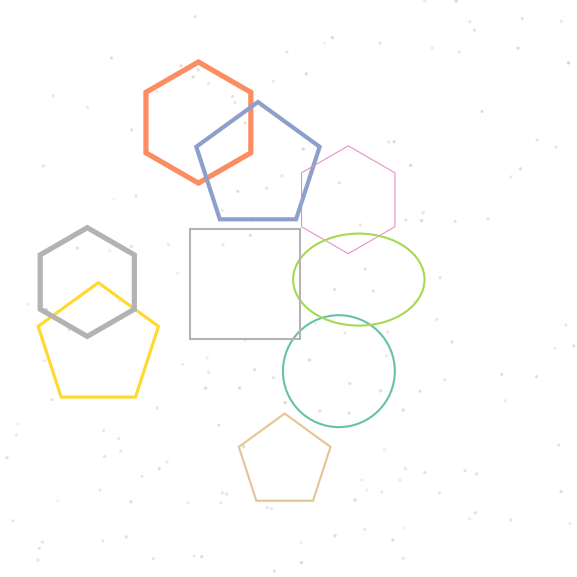[{"shape": "circle", "thickness": 1, "radius": 0.48, "center": [0.587, 0.356]}, {"shape": "hexagon", "thickness": 2.5, "radius": 0.52, "center": [0.344, 0.787]}, {"shape": "pentagon", "thickness": 2, "radius": 0.56, "center": [0.447, 0.71]}, {"shape": "hexagon", "thickness": 0.5, "radius": 0.47, "center": [0.603, 0.653]}, {"shape": "oval", "thickness": 1, "radius": 0.57, "center": [0.621, 0.515]}, {"shape": "pentagon", "thickness": 1.5, "radius": 0.55, "center": [0.17, 0.4]}, {"shape": "pentagon", "thickness": 1, "radius": 0.42, "center": [0.493, 0.2]}, {"shape": "square", "thickness": 1, "radius": 0.47, "center": [0.424, 0.507]}, {"shape": "hexagon", "thickness": 2.5, "radius": 0.47, "center": [0.151, 0.511]}]